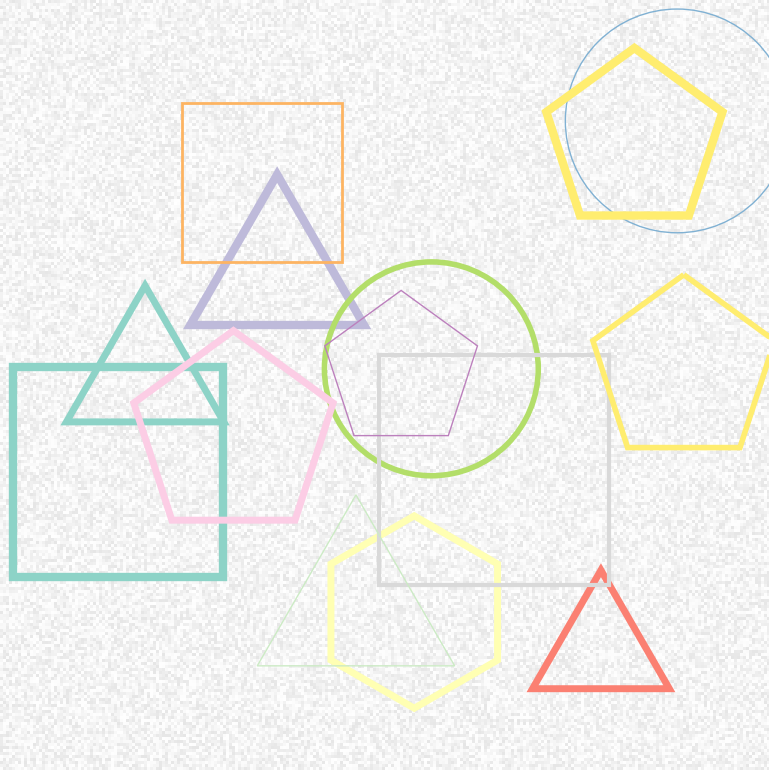[{"shape": "square", "thickness": 3, "radius": 0.68, "center": [0.153, 0.387]}, {"shape": "triangle", "thickness": 2.5, "radius": 0.59, "center": [0.188, 0.511]}, {"shape": "hexagon", "thickness": 2.5, "radius": 0.62, "center": [0.538, 0.205]}, {"shape": "triangle", "thickness": 3, "radius": 0.65, "center": [0.36, 0.643]}, {"shape": "triangle", "thickness": 2.5, "radius": 0.51, "center": [0.78, 0.157]}, {"shape": "circle", "thickness": 0.5, "radius": 0.73, "center": [0.879, 0.843]}, {"shape": "square", "thickness": 1, "radius": 0.52, "center": [0.341, 0.763]}, {"shape": "circle", "thickness": 2, "radius": 0.69, "center": [0.56, 0.521]}, {"shape": "pentagon", "thickness": 2.5, "radius": 0.68, "center": [0.303, 0.435]}, {"shape": "square", "thickness": 1.5, "radius": 0.75, "center": [0.641, 0.39]}, {"shape": "pentagon", "thickness": 0.5, "radius": 0.52, "center": [0.521, 0.519]}, {"shape": "triangle", "thickness": 0.5, "radius": 0.74, "center": [0.462, 0.209]}, {"shape": "pentagon", "thickness": 3, "radius": 0.6, "center": [0.824, 0.817]}, {"shape": "pentagon", "thickness": 2, "radius": 0.62, "center": [0.888, 0.519]}]